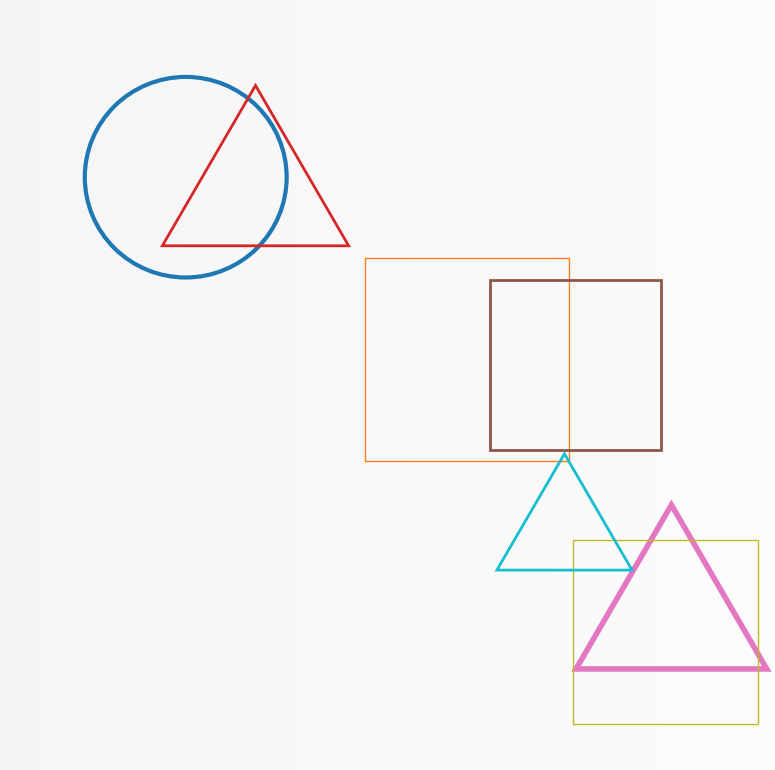[{"shape": "circle", "thickness": 1.5, "radius": 0.65, "center": [0.24, 0.77]}, {"shape": "square", "thickness": 0.5, "radius": 0.66, "center": [0.602, 0.534]}, {"shape": "triangle", "thickness": 1, "radius": 0.69, "center": [0.33, 0.75]}, {"shape": "square", "thickness": 1, "radius": 0.55, "center": [0.743, 0.526]}, {"shape": "triangle", "thickness": 2, "radius": 0.71, "center": [0.866, 0.202]}, {"shape": "square", "thickness": 0.5, "radius": 0.6, "center": [0.859, 0.179]}, {"shape": "triangle", "thickness": 1, "radius": 0.5, "center": [0.728, 0.31]}]